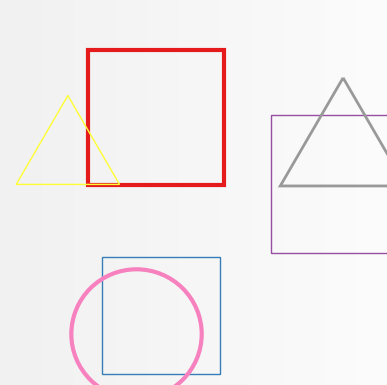[{"shape": "square", "thickness": 3, "radius": 0.88, "center": [0.402, 0.695]}, {"shape": "square", "thickness": 1, "radius": 0.76, "center": [0.416, 0.18]}, {"shape": "square", "thickness": 1, "radius": 0.9, "center": [0.879, 0.522]}, {"shape": "triangle", "thickness": 1, "radius": 0.77, "center": [0.175, 0.598]}, {"shape": "circle", "thickness": 3, "radius": 0.84, "center": [0.352, 0.132]}, {"shape": "triangle", "thickness": 2, "radius": 0.94, "center": [0.885, 0.611]}]